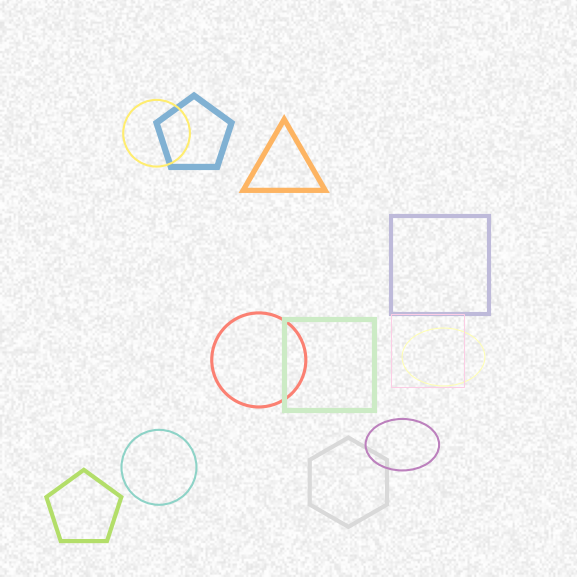[{"shape": "circle", "thickness": 1, "radius": 0.32, "center": [0.275, 0.19]}, {"shape": "oval", "thickness": 0.5, "radius": 0.36, "center": [0.768, 0.381]}, {"shape": "square", "thickness": 2, "radius": 0.43, "center": [0.762, 0.54]}, {"shape": "circle", "thickness": 1.5, "radius": 0.41, "center": [0.448, 0.376]}, {"shape": "pentagon", "thickness": 3, "radius": 0.34, "center": [0.336, 0.765]}, {"shape": "triangle", "thickness": 2.5, "radius": 0.41, "center": [0.492, 0.711]}, {"shape": "pentagon", "thickness": 2, "radius": 0.34, "center": [0.145, 0.117]}, {"shape": "square", "thickness": 0.5, "radius": 0.32, "center": [0.74, 0.392]}, {"shape": "hexagon", "thickness": 2, "radius": 0.39, "center": [0.603, 0.164]}, {"shape": "oval", "thickness": 1, "radius": 0.32, "center": [0.697, 0.229]}, {"shape": "square", "thickness": 2.5, "radius": 0.39, "center": [0.57, 0.368]}, {"shape": "circle", "thickness": 1, "radius": 0.29, "center": [0.271, 0.768]}]